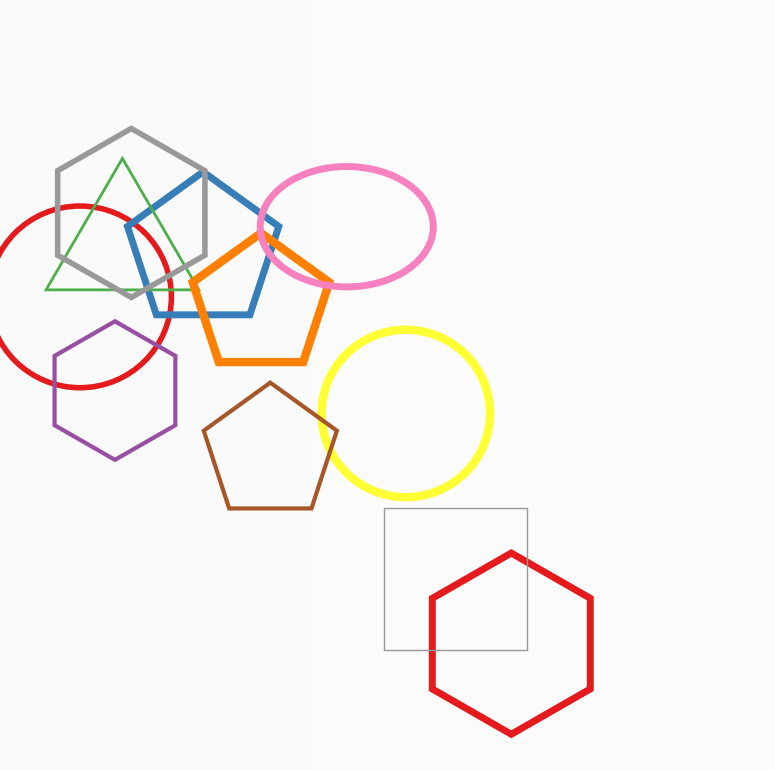[{"shape": "circle", "thickness": 2, "radius": 0.59, "center": [0.103, 0.614]}, {"shape": "hexagon", "thickness": 2.5, "radius": 0.59, "center": [0.66, 0.164]}, {"shape": "pentagon", "thickness": 2.5, "radius": 0.51, "center": [0.262, 0.674]}, {"shape": "triangle", "thickness": 1, "radius": 0.57, "center": [0.158, 0.68]}, {"shape": "hexagon", "thickness": 1.5, "radius": 0.45, "center": [0.148, 0.493]}, {"shape": "pentagon", "thickness": 3, "radius": 0.46, "center": [0.337, 0.605]}, {"shape": "circle", "thickness": 3, "radius": 0.54, "center": [0.524, 0.463]}, {"shape": "pentagon", "thickness": 1.5, "radius": 0.45, "center": [0.349, 0.413]}, {"shape": "oval", "thickness": 2.5, "radius": 0.56, "center": [0.447, 0.706]}, {"shape": "hexagon", "thickness": 2, "radius": 0.55, "center": [0.169, 0.723]}, {"shape": "square", "thickness": 0.5, "radius": 0.46, "center": [0.588, 0.248]}]